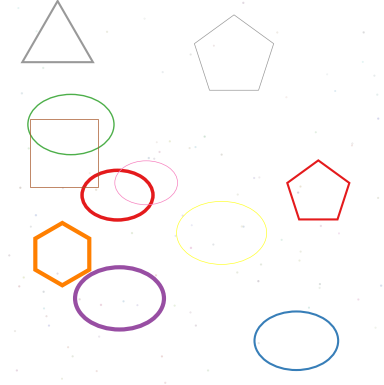[{"shape": "oval", "thickness": 2.5, "radius": 0.46, "center": [0.305, 0.493]}, {"shape": "pentagon", "thickness": 1.5, "radius": 0.42, "center": [0.827, 0.499]}, {"shape": "oval", "thickness": 1.5, "radius": 0.54, "center": [0.77, 0.115]}, {"shape": "oval", "thickness": 1, "radius": 0.56, "center": [0.184, 0.677]}, {"shape": "oval", "thickness": 3, "radius": 0.58, "center": [0.31, 0.225]}, {"shape": "hexagon", "thickness": 3, "radius": 0.4, "center": [0.162, 0.34]}, {"shape": "oval", "thickness": 0.5, "radius": 0.59, "center": [0.576, 0.395]}, {"shape": "square", "thickness": 0.5, "radius": 0.44, "center": [0.167, 0.603]}, {"shape": "oval", "thickness": 0.5, "radius": 0.41, "center": [0.38, 0.525]}, {"shape": "pentagon", "thickness": 0.5, "radius": 0.54, "center": [0.608, 0.853]}, {"shape": "triangle", "thickness": 1.5, "radius": 0.53, "center": [0.15, 0.891]}]